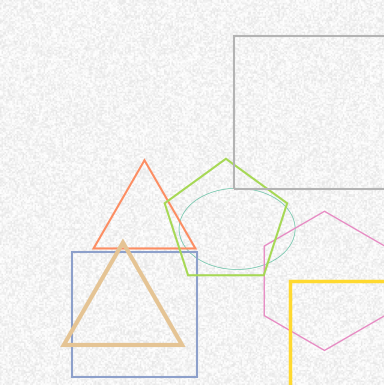[{"shape": "oval", "thickness": 0.5, "radius": 0.75, "center": [0.616, 0.406]}, {"shape": "triangle", "thickness": 1.5, "radius": 0.76, "center": [0.375, 0.431]}, {"shape": "square", "thickness": 1.5, "radius": 0.81, "center": [0.349, 0.183]}, {"shape": "hexagon", "thickness": 1, "radius": 0.9, "center": [0.843, 0.271]}, {"shape": "pentagon", "thickness": 1.5, "radius": 0.84, "center": [0.587, 0.42]}, {"shape": "square", "thickness": 2.5, "radius": 0.7, "center": [0.893, 0.129]}, {"shape": "triangle", "thickness": 3, "radius": 0.89, "center": [0.319, 0.193]}, {"shape": "square", "thickness": 1.5, "radius": 0.99, "center": [0.807, 0.708]}]